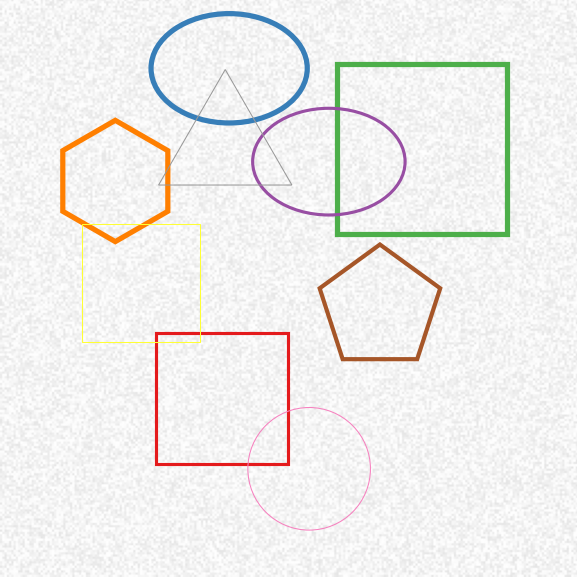[{"shape": "square", "thickness": 1.5, "radius": 0.57, "center": [0.384, 0.309]}, {"shape": "oval", "thickness": 2.5, "radius": 0.68, "center": [0.397, 0.881]}, {"shape": "square", "thickness": 2.5, "radius": 0.73, "center": [0.73, 0.741]}, {"shape": "oval", "thickness": 1.5, "radius": 0.66, "center": [0.569, 0.719]}, {"shape": "hexagon", "thickness": 2.5, "radius": 0.53, "center": [0.2, 0.686]}, {"shape": "square", "thickness": 0.5, "radius": 0.51, "center": [0.244, 0.508]}, {"shape": "pentagon", "thickness": 2, "radius": 0.55, "center": [0.658, 0.466]}, {"shape": "circle", "thickness": 0.5, "radius": 0.53, "center": [0.535, 0.187]}, {"shape": "triangle", "thickness": 0.5, "radius": 0.67, "center": [0.39, 0.745]}]